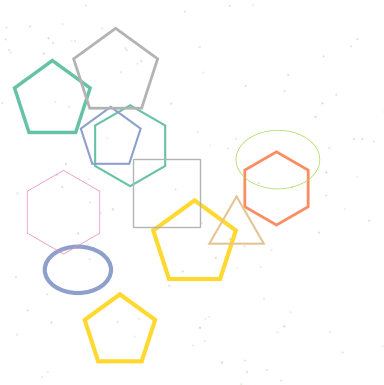[{"shape": "hexagon", "thickness": 1.5, "radius": 0.53, "center": [0.338, 0.621]}, {"shape": "pentagon", "thickness": 2.5, "radius": 0.52, "center": [0.136, 0.739]}, {"shape": "hexagon", "thickness": 2, "radius": 0.48, "center": [0.718, 0.511]}, {"shape": "pentagon", "thickness": 1.5, "radius": 0.41, "center": [0.288, 0.641]}, {"shape": "oval", "thickness": 3, "radius": 0.43, "center": [0.202, 0.299]}, {"shape": "hexagon", "thickness": 0.5, "radius": 0.54, "center": [0.165, 0.449]}, {"shape": "oval", "thickness": 0.5, "radius": 0.54, "center": [0.722, 0.585]}, {"shape": "pentagon", "thickness": 3, "radius": 0.56, "center": [0.505, 0.367]}, {"shape": "pentagon", "thickness": 3, "radius": 0.48, "center": [0.312, 0.139]}, {"shape": "triangle", "thickness": 1.5, "radius": 0.41, "center": [0.614, 0.408]}, {"shape": "pentagon", "thickness": 2, "radius": 0.57, "center": [0.3, 0.812]}, {"shape": "square", "thickness": 1, "radius": 0.44, "center": [0.432, 0.499]}]